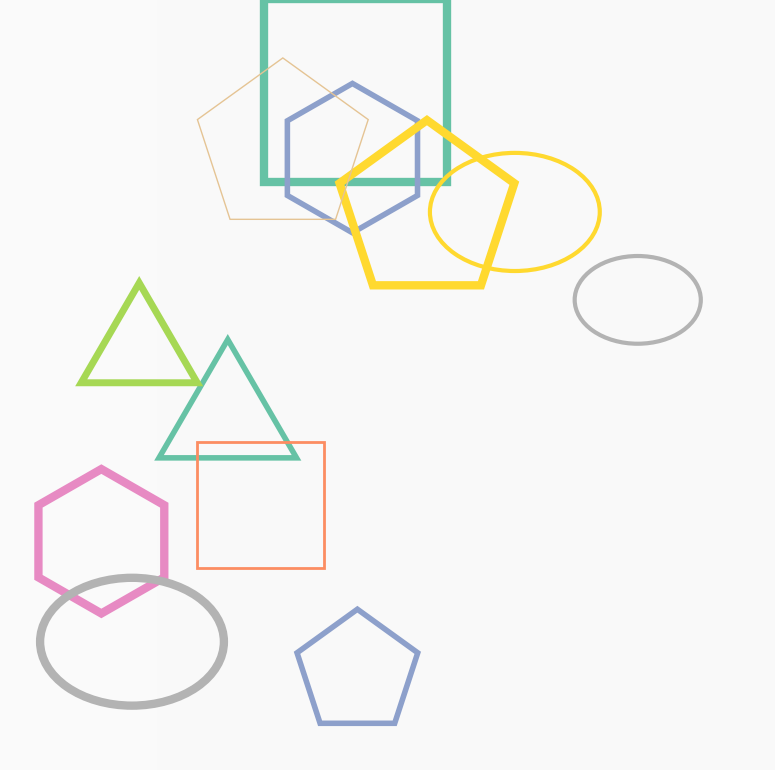[{"shape": "square", "thickness": 3, "radius": 0.59, "center": [0.458, 0.882]}, {"shape": "triangle", "thickness": 2, "radius": 0.51, "center": [0.294, 0.457]}, {"shape": "square", "thickness": 1, "radius": 0.41, "center": [0.336, 0.344]}, {"shape": "pentagon", "thickness": 2, "radius": 0.41, "center": [0.461, 0.127]}, {"shape": "hexagon", "thickness": 2, "radius": 0.48, "center": [0.455, 0.795]}, {"shape": "hexagon", "thickness": 3, "radius": 0.47, "center": [0.131, 0.297]}, {"shape": "triangle", "thickness": 2.5, "radius": 0.43, "center": [0.18, 0.546]}, {"shape": "oval", "thickness": 1.5, "radius": 0.55, "center": [0.664, 0.725]}, {"shape": "pentagon", "thickness": 3, "radius": 0.59, "center": [0.551, 0.725]}, {"shape": "pentagon", "thickness": 0.5, "radius": 0.58, "center": [0.365, 0.809]}, {"shape": "oval", "thickness": 1.5, "radius": 0.41, "center": [0.823, 0.611]}, {"shape": "oval", "thickness": 3, "radius": 0.59, "center": [0.17, 0.167]}]